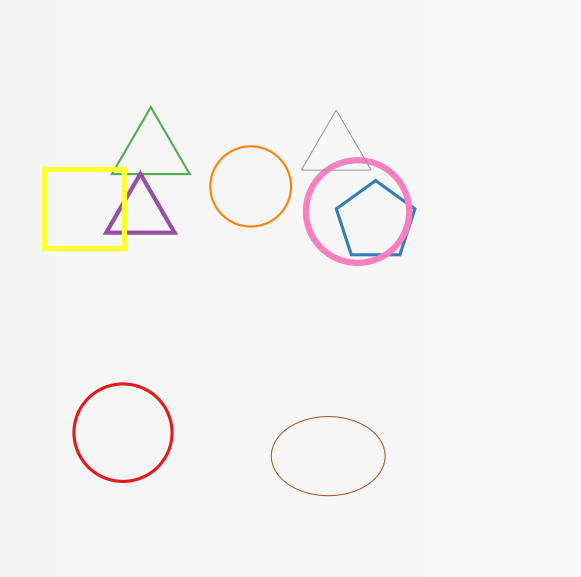[{"shape": "circle", "thickness": 1.5, "radius": 0.42, "center": [0.212, 0.25]}, {"shape": "pentagon", "thickness": 1.5, "radius": 0.36, "center": [0.646, 0.615]}, {"shape": "triangle", "thickness": 1, "radius": 0.39, "center": [0.26, 0.736]}, {"shape": "triangle", "thickness": 2, "radius": 0.34, "center": [0.242, 0.63]}, {"shape": "circle", "thickness": 1, "radius": 0.35, "center": [0.431, 0.676]}, {"shape": "square", "thickness": 2.5, "radius": 0.35, "center": [0.144, 0.638]}, {"shape": "oval", "thickness": 0.5, "radius": 0.49, "center": [0.565, 0.209]}, {"shape": "circle", "thickness": 3, "radius": 0.44, "center": [0.615, 0.633]}, {"shape": "triangle", "thickness": 0.5, "radius": 0.35, "center": [0.579, 0.739]}]